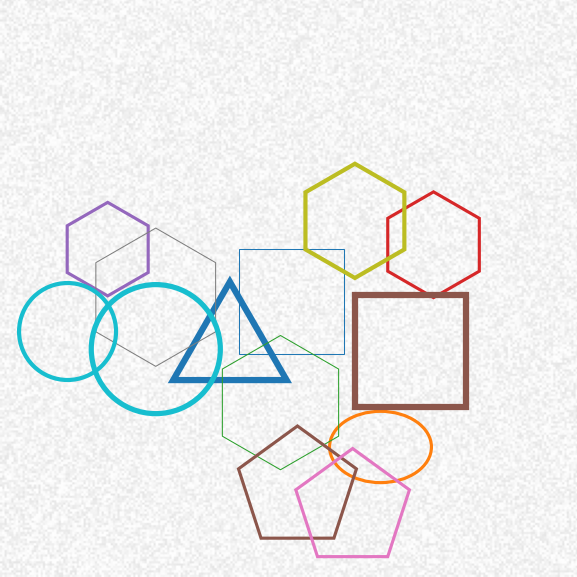[{"shape": "triangle", "thickness": 3, "radius": 0.57, "center": [0.398, 0.398]}, {"shape": "square", "thickness": 0.5, "radius": 0.45, "center": [0.505, 0.478]}, {"shape": "oval", "thickness": 1.5, "radius": 0.44, "center": [0.659, 0.225]}, {"shape": "hexagon", "thickness": 0.5, "radius": 0.58, "center": [0.486, 0.302]}, {"shape": "hexagon", "thickness": 1.5, "radius": 0.46, "center": [0.751, 0.575]}, {"shape": "hexagon", "thickness": 1.5, "radius": 0.4, "center": [0.186, 0.568]}, {"shape": "pentagon", "thickness": 1.5, "radius": 0.54, "center": [0.515, 0.154]}, {"shape": "square", "thickness": 3, "radius": 0.48, "center": [0.711, 0.392]}, {"shape": "pentagon", "thickness": 1.5, "radius": 0.52, "center": [0.611, 0.119]}, {"shape": "hexagon", "thickness": 0.5, "radius": 0.6, "center": [0.27, 0.484]}, {"shape": "hexagon", "thickness": 2, "radius": 0.49, "center": [0.615, 0.617]}, {"shape": "circle", "thickness": 2.5, "radius": 0.56, "center": [0.27, 0.395]}, {"shape": "circle", "thickness": 2, "radius": 0.42, "center": [0.117, 0.425]}]